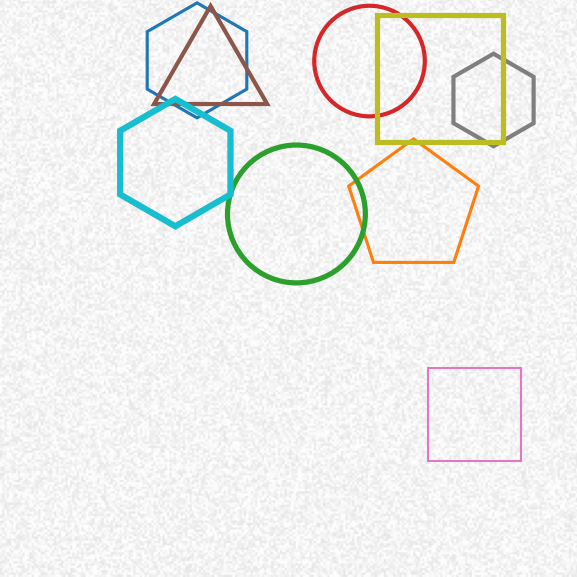[{"shape": "hexagon", "thickness": 1.5, "radius": 0.5, "center": [0.341, 0.895]}, {"shape": "pentagon", "thickness": 1.5, "radius": 0.59, "center": [0.716, 0.64]}, {"shape": "circle", "thickness": 2.5, "radius": 0.6, "center": [0.513, 0.629]}, {"shape": "circle", "thickness": 2, "radius": 0.48, "center": [0.64, 0.893]}, {"shape": "triangle", "thickness": 2, "radius": 0.57, "center": [0.365, 0.876]}, {"shape": "square", "thickness": 1, "radius": 0.4, "center": [0.822, 0.281]}, {"shape": "hexagon", "thickness": 2, "radius": 0.4, "center": [0.855, 0.826]}, {"shape": "square", "thickness": 2.5, "radius": 0.55, "center": [0.762, 0.863]}, {"shape": "hexagon", "thickness": 3, "radius": 0.55, "center": [0.304, 0.718]}]